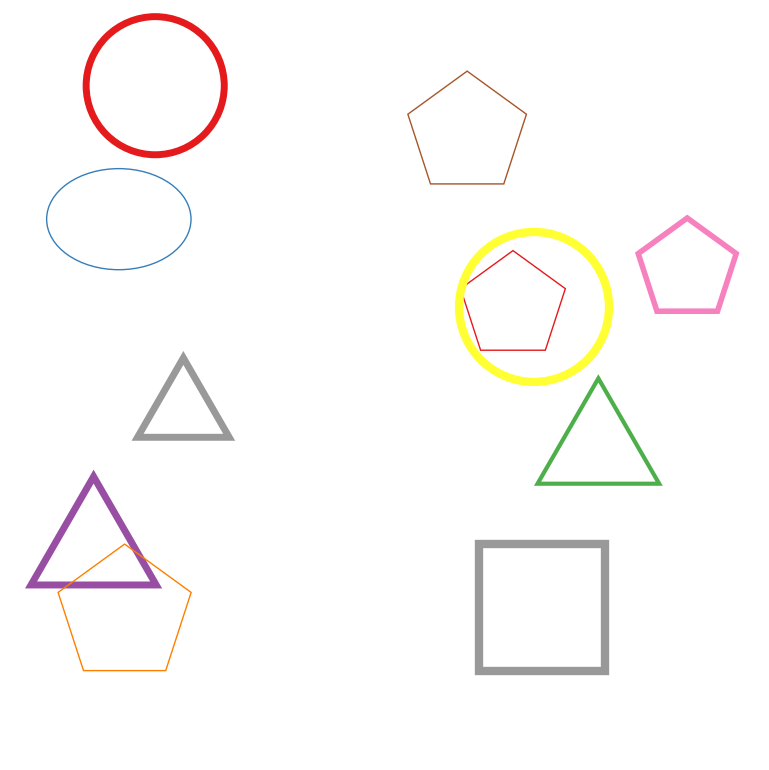[{"shape": "circle", "thickness": 2.5, "radius": 0.45, "center": [0.202, 0.889]}, {"shape": "pentagon", "thickness": 0.5, "radius": 0.36, "center": [0.666, 0.603]}, {"shape": "oval", "thickness": 0.5, "radius": 0.47, "center": [0.154, 0.715]}, {"shape": "triangle", "thickness": 1.5, "radius": 0.46, "center": [0.777, 0.417]}, {"shape": "triangle", "thickness": 2.5, "radius": 0.47, "center": [0.122, 0.287]}, {"shape": "pentagon", "thickness": 0.5, "radius": 0.45, "center": [0.162, 0.203]}, {"shape": "circle", "thickness": 3, "radius": 0.49, "center": [0.694, 0.601]}, {"shape": "pentagon", "thickness": 0.5, "radius": 0.4, "center": [0.607, 0.827]}, {"shape": "pentagon", "thickness": 2, "radius": 0.33, "center": [0.893, 0.65]}, {"shape": "triangle", "thickness": 2.5, "radius": 0.34, "center": [0.238, 0.466]}, {"shape": "square", "thickness": 3, "radius": 0.41, "center": [0.704, 0.211]}]